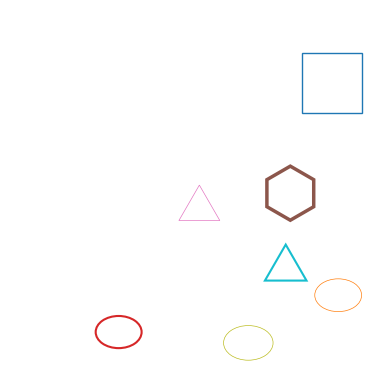[{"shape": "square", "thickness": 1, "radius": 0.39, "center": [0.863, 0.785]}, {"shape": "oval", "thickness": 0.5, "radius": 0.3, "center": [0.878, 0.233]}, {"shape": "oval", "thickness": 1.5, "radius": 0.3, "center": [0.308, 0.138]}, {"shape": "hexagon", "thickness": 2.5, "radius": 0.35, "center": [0.754, 0.498]}, {"shape": "triangle", "thickness": 0.5, "radius": 0.31, "center": [0.518, 0.458]}, {"shape": "oval", "thickness": 0.5, "radius": 0.32, "center": [0.645, 0.109]}, {"shape": "triangle", "thickness": 1.5, "radius": 0.31, "center": [0.742, 0.302]}]